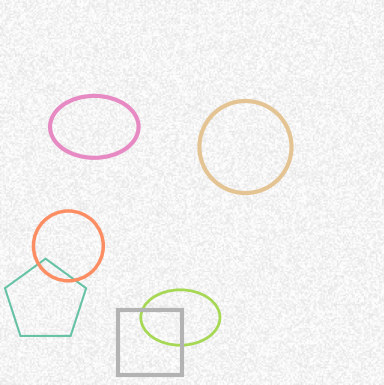[{"shape": "pentagon", "thickness": 1.5, "radius": 0.55, "center": [0.118, 0.217]}, {"shape": "circle", "thickness": 2.5, "radius": 0.45, "center": [0.178, 0.361]}, {"shape": "oval", "thickness": 3, "radius": 0.57, "center": [0.245, 0.671]}, {"shape": "oval", "thickness": 2, "radius": 0.51, "center": [0.468, 0.175]}, {"shape": "circle", "thickness": 3, "radius": 0.6, "center": [0.638, 0.618]}, {"shape": "square", "thickness": 3, "radius": 0.42, "center": [0.39, 0.111]}]